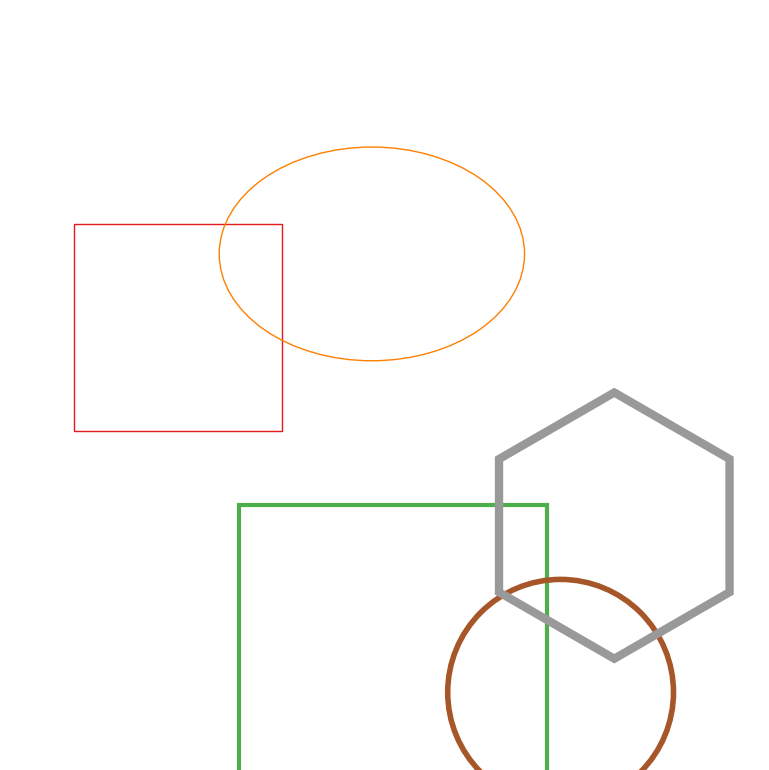[{"shape": "square", "thickness": 0.5, "radius": 0.67, "center": [0.231, 0.575]}, {"shape": "square", "thickness": 1.5, "radius": 1.0, "center": [0.511, 0.144]}, {"shape": "oval", "thickness": 0.5, "radius": 0.99, "center": [0.483, 0.67]}, {"shape": "circle", "thickness": 2, "radius": 0.73, "center": [0.728, 0.101]}, {"shape": "hexagon", "thickness": 3, "radius": 0.86, "center": [0.798, 0.317]}]